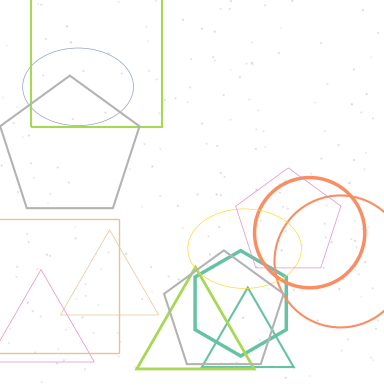[{"shape": "triangle", "thickness": 1.5, "radius": 0.69, "center": [0.644, 0.115]}, {"shape": "hexagon", "thickness": 2.5, "radius": 0.68, "center": [0.625, 0.212]}, {"shape": "circle", "thickness": 2.5, "radius": 0.72, "center": [0.804, 0.396]}, {"shape": "circle", "thickness": 1.5, "radius": 0.86, "center": [0.884, 0.321]}, {"shape": "oval", "thickness": 0.5, "radius": 0.72, "center": [0.203, 0.774]}, {"shape": "pentagon", "thickness": 0.5, "radius": 0.72, "center": [0.749, 0.42]}, {"shape": "triangle", "thickness": 0.5, "radius": 0.8, "center": [0.107, 0.14]}, {"shape": "triangle", "thickness": 2, "radius": 0.88, "center": [0.508, 0.13]}, {"shape": "square", "thickness": 1.5, "radius": 0.85, "center": [0.251, 0.839]}, {"shape": "oval", "thickness": 0.5, "radius": 0.74, "center": [0.635, 0.354]}, {"shape": "triangle", "thickness": 0.5, "radius": 0.74, "center": [0.285, 0.256]}, {"shape": "square", "thickness": 1, "radius": 0.87, "center": [0.136, 0.257]}, {"shape": "pentagon", "thickness": 1.5, "radius": 0.82, "center": [0.581, 0.186]}, {"shape": "pentagon", "thickness": 1.5, "radius": 0.95, "center": [0.181, 0.613]}]